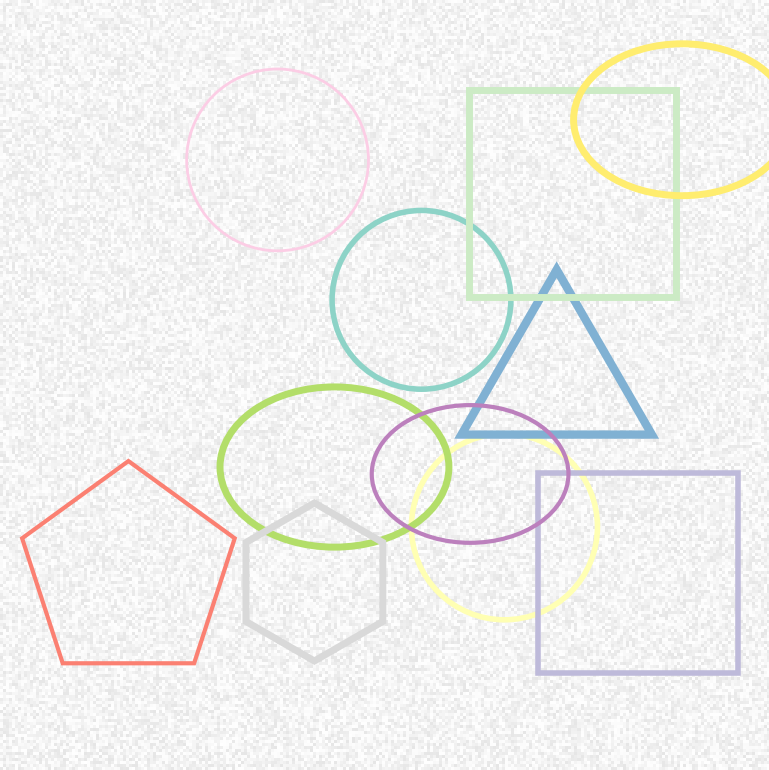[{"shape": "circle", "thickness": 2, "radius": 0.58, "center": [0.547, 0.611]}, {"shape": "circle", "thickness": 2, "radius": 0.6, "center": [0.655, 0.316]}, {"shape": "square", "thickness": 2, "radius": 0.65, "center": [0.829, 0.256]}, {"shape": "pentagon", "thickness": 1.5, "radius": 0.73, "center": [0.167, 0.256]}, {"shape": "triangle", "thickness": 3, "radius": 0.71, "center": [0.723, 0.507]}, {"shape": "oval", "thickness": 2.5, "radius": 0.74, "center": [0.434, 0.393]}, {"shape": "circle", "thickness": 1, "radius": 0.59, "center": [0.36, 0.792]}, {"shape": "hexagon", "thickness": 2.5, "radius": 0.51, "center": [0.408, 0.244]}, {"shape": "oval", "thickness": 1.5, "radius": 0.64, "center": [0.611, 0.384]}, {"shape": "square", "thickness": 2.5, "radius": 0.67, "center": [0.743, 0.749]}, {"shape": "oval", "thickness": 2.5, "radius": 0.7, "center": [0.886, 0.844]}]